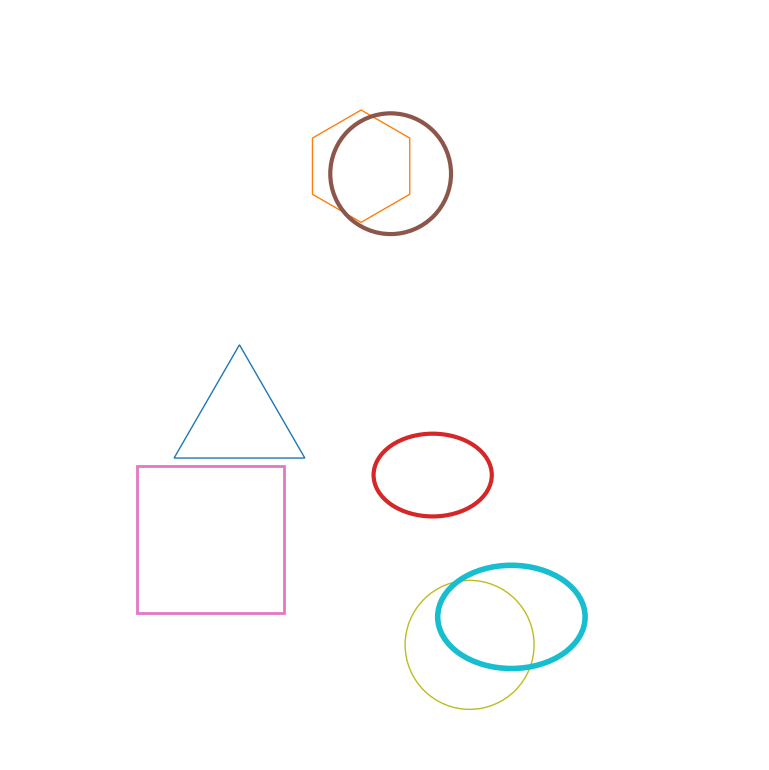[{"shape": "triangle", "thickness": 0.5, "radius": 0.49, "center": [0.311, 0.454]}, {"shape": "hexagon", "thickness": 0.5, "radius": 0.36, "center": [0.469, 0.784]}, {"shape": "oval", "thickness": 1.5, "radius": 0.38, "center": [0.562, 0.383]}, {"shape": "circle", "thickness": 1.5, "radius": 0.39, "center": [0.507, 0.774]}, {"shape": "square", "thickness": 1, "radius": 0.48, "center": [0.273, 0.3]}, {"shape": "circle", "thickness": 0.5, "radius": 0.42, "center": [0.61, 0.163]}, {"shape": "oval", "thickness": 2, "radius": 0.48, "center": [0.664, 0.199]}]